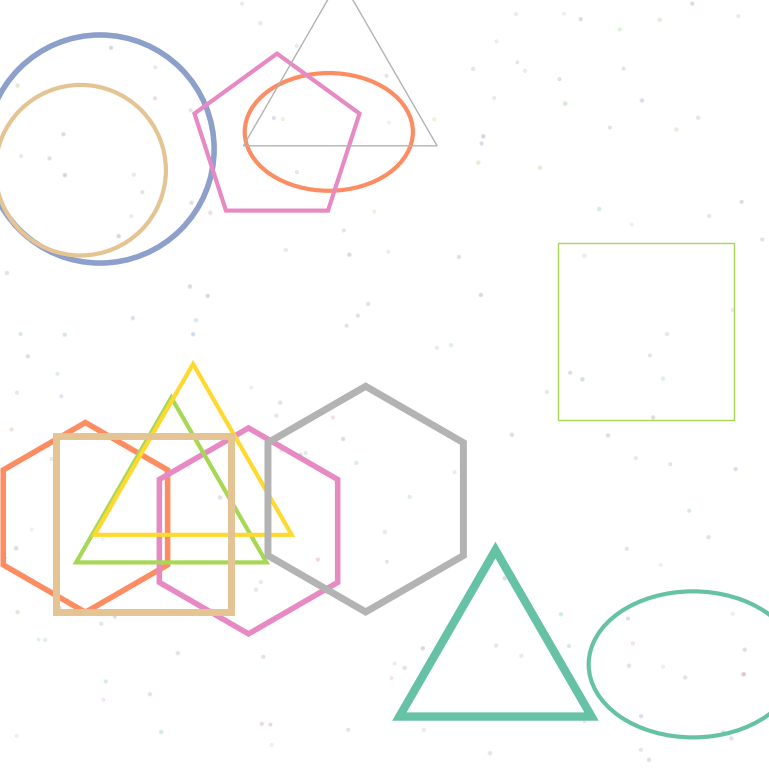[{"shape": "triangle", "thickness": 3, "radius": 0.72, "center": [0.643, 0.141]}, {"shape": "oval", "thickness": 1.5, "radius": 0.68, "center": [0.9, 0.137]}, {"shape": "hexagon", "thickness": 2, "radius": 0.62, "center": [0.111, 0.328]}, {"shape": "oval", "thickness": 1.5, "radius": 0.55, "center": [0.427, 0.829]}, {"shape": "circle", "thickness": 2, "radius": 0.74, "center": [0.13, 0.806]}, {"shape": "hexagon", "thickness": 2, "radius": 0.67, "center": [0.323, 0.31]}, {"shape": "pentagon", "thickness": 1.5, "radius": 0.56, "center": [0.36, 0.818]}, {"shape": "triangle", "thickness": 1.5, "radius": 0.71, "center": [0.223, 0.341]}, {"shape": "square", "thickness": 0.5, "radius": 0.57, "center": [0.839, 0.569]}, {"shape": "triangle", "thickness": 1.5, "radius": 0.74, "center": [0.251, 0.379]}, {"shape": "circle", "thickness": 1.5, "radius": 0.55, "center": [0.105, 0.779]}, {"shape": "square", "thickness": 2.5, "radius": 0.57, "center": [0.187, 0.319]}, {"shape": "hexagon", "thickness": 2.5, "radius": 0.73, "center": [0.475, 0.352]}, {"shape": "triangle", "thickness": 0.5, "radius": 0.73, "center": [0.442, 0.883]}]